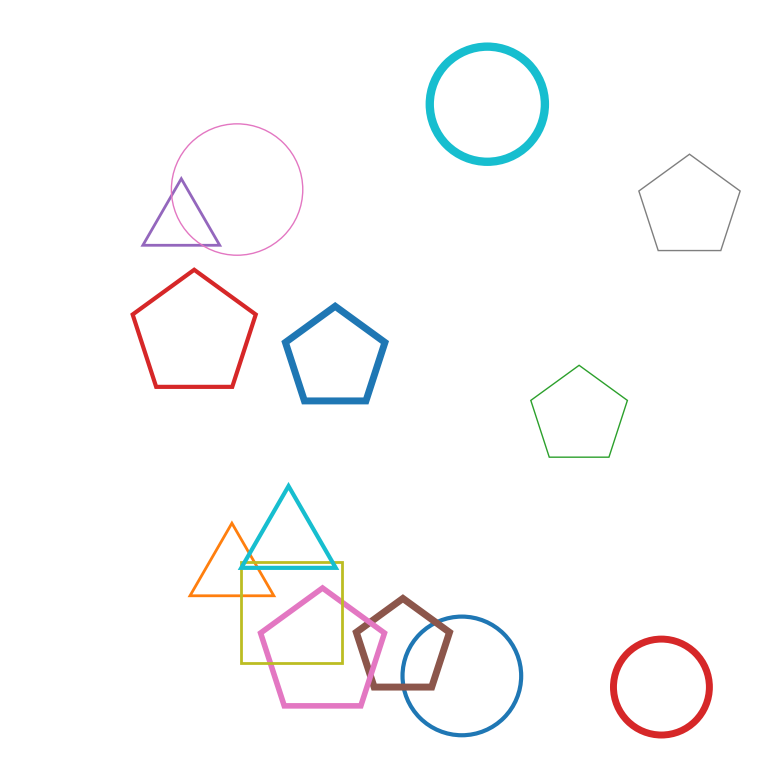[{"shape": "circle", "thickness": 1.5, "radius": 0.39, "center": [0.6, 0.122]}, {"shape": "pentagon", "thickness": 2.5, "radius": 0.34, "center": [0.435, 0.534]}, {"shape": "triangle", "thickness": 1, "radius": 0.31, "center": [0.301, 0.258]}, {"shape": "pentagon", "thickness": 0.5, "radius": 0.33, "center": [0.752, 0.46]}, {"shape": "circle", "thickness": 2.5, "radius": 0.31, "center": [0.859, 0.108]}, {"shape": "pentagon", "thickness": 1.5, "radius": 0.42, "center": [0.252, 0.566]}, {"shape": "triangle", "thickness": 1, "radius": 0.29, "center": [0.235, 0.71]}, {"shape": "pentagon", "thickness": 2.5, "radius": 0.32, "center": [0.523, 0.159]}, {"shape": "pentagon", "thickness": 2, "radius": 0.42, "center": [0.419, 0.152]}, {"shape": "circle", "thickness": 0.5, "radius": 0.43, "center": [0.308, 0.754]}, {"shape": "pentagon", "thickness": 0.5, "radius": 0.35, "center": [0.895, 0.731]}, {"shape": "square", "thickness": 1, "radius": 0.33, "center": [0.378, 0.205]}, {"shape": "triangle", "thickness": 1.5, "radius": 0.35, "center": [0.375, 0.298]}, {"shape": "circle", "thickness": 3, "radius": 0.37, "center": [0.633, 0.865]}]